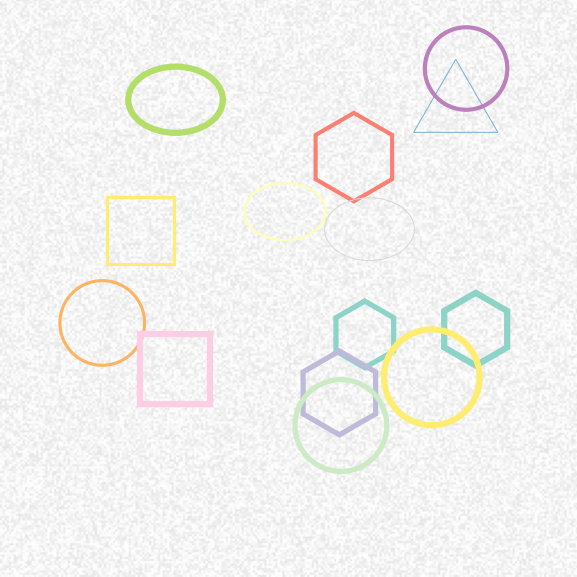[{"shape": "hexagon", "thickness": 2.5, "radius": 0.29, "center": [0.632, 0.42]}, {"shape": "hexagon", "thickness": 3, "radius": 0.31, "center": [0.824, 0.429]}, {"shape": "oval", "thickness": 1, "radius": 0.35, "center": [0.493, 0.633]}, {"shape": "hexagon", "thickness": 2.5, "radius": 0.36, "center": [0.588, 0.319]}, {"shape": "hexagon", "thickness": 2, "radius": 0.38, "center": [0.613, 0.727]}, {"shape": "triangle", "thickness": 0.5, "radius": 0.42, "center": [0.789, 0.812]}, {"shape": "circle", "thickness": 1.5, "radius": 0.37, "center": [0.177, 0.44]}, {"shape": "oval", "thickness": 3, "radius": 0.41, "center": [0.304, 0.826]}, {"shape": "square", "thickness": 3, "radius": 0.3, "center": [0.303, 0.36]}, {"shape": "oval", "thickness": 0.5, "radius": 0.39, "center": [0.64, 0.602]}, {"shape": "circle", "thickness": 2, "radius": 0.36, "center": [0.807, 0.88]}, {"shape": "circle", "thickness": 2.5, "radius": 0.4, "center": [0.59, 0.262]}, {"shape": "square", "thickness": 1.5, "radius": 0.29, "center": [0.243, 0.601]}, {"shape": "circle", "thickness": 3, "radius": 0.41, "center": [0.748, 0.346]}]